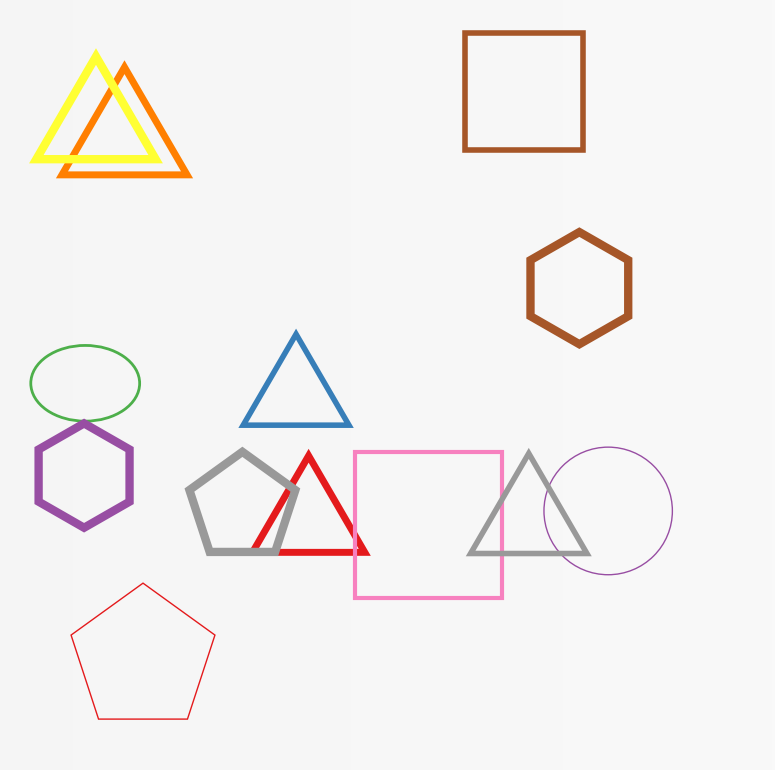[{"shape": "pentagon", "thickness": 0.5, "radius": 0.49, "center": [0.185, 0.145]}, {"shape": "triangle", "thickness": 2.5, "radius": 0.42, "center": [0.398, 0.324]}, {"shape": "triangle", "thickness": 2, "radius": 0.39, "center": [0.382, 0.487]}, {"shape": "oval", "thickness": 1, "radius": 0.35, "center": [0.11, 0.502]}, {"shape": "hexagon", "thickness": 3, "radius": 0.34, "center": [0.108, 0.382]}, {"shape": "circle", "thickness": 0.5, "radius": 0.41, "center": [0.785, 0.336]}, {"shape": "triangle", "thickness": 2.5, "radius": 0.47, "center": [0.161, 0.82]}, {"shape": "triangle", "thickness": 3, "radius": 0.44, "center": [0.124, 0.838]}, {"shape": "hexagon", "thickness": 3, "radius": 0.36, "center": [0.748, 0.626]}, {"shape": "square", "thickness": 2, "radius": 0.38, "center": [0.676, 0.882]}, {"shape": "square", "thickness": 1.5, "radius": 0.47, "center": [0.553, 0.318]}, {"shape": "pentagon", "thickness": 3, "radius": 0.36, "center": [0.313, 0.341]}, {"shape": "triangle", "thickness": 2, "radius": 0.43, "center": [0.682, 0.324]}]